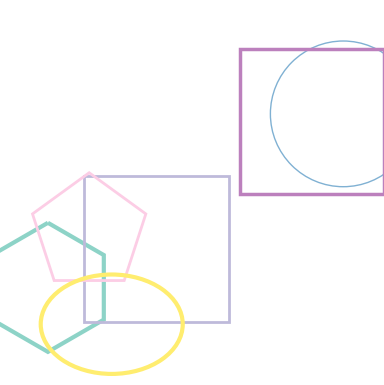[{"shape": "hexagon", "thickness": 3, "radius": 0.84, "center": [0.124, 0.254]}, {"shape": "square", "thickness": 2, "radius": 0.95, "center": [0.406, 0.353]}, {"shape": "circle", "thickness": 1, "radius": 0.95, "center": [0.892, 0.704]}, {"shape": "pentagon", "thickness": 2, "radius": 0.77, "center": [0.232, 0.397]}, {"shape": "square", "thickness": 2.5, "radius": 0.94, "center": [0.81, 0.684]}, {"shape": "oval", "thickness": 3, "radius": 0.92, "center": [0.29, 0.158]}]